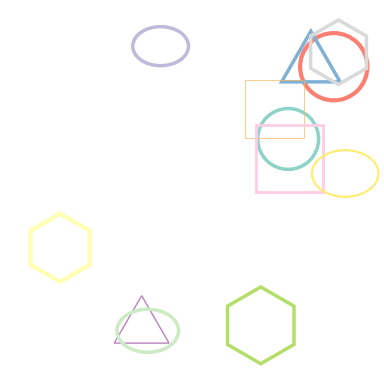[{"shape": "circle", "thickness": 2.5, "radius": 0.4, "center": [0.749, 0.639]}, {"shape": "hexagon", "thickness": 3, "radius": 0.44, "center": [0.156, 0.357]}, {"shape": "oval", "thickness": 2.5, "radius": 0.36, "center": [0.417, 0.88]}, {"shape": "circle", "thickness": 3, "radius": 0.44, "center": [0.867, 0.827]}, {"shape": "triangle", "thickness": 2.5, "radius": 0.44, "center": [0.807, 0.831]}, {"shape": "square", "thickness": 0.5, "radius": 0.38, "center": [0.713, 0.716]}, {"shape": "hexagon", "thickness": 2.5, "radius": 0.5, "center": [0.677, 0.155]}, {"shape": "square", "thickness": 2, "radius": 0.43, "center": [0.752, 0.588]}, {"shape": "hexagon", "thickness": 2.5, "radius": 0.42, "center": [0.879, 0.864]}, {"shape": "triangle", "thickness": 1, "radius": 0.41, "center": [0.368, 0.15]}, {"shape": "oval", "thickness": 2.5, "radius": 0.4, "center": [0.384, 0.141]}, {"shape": "oval", "thickness": 1.5, "radius": 0.43, "center": [0.897, 0.549]}]